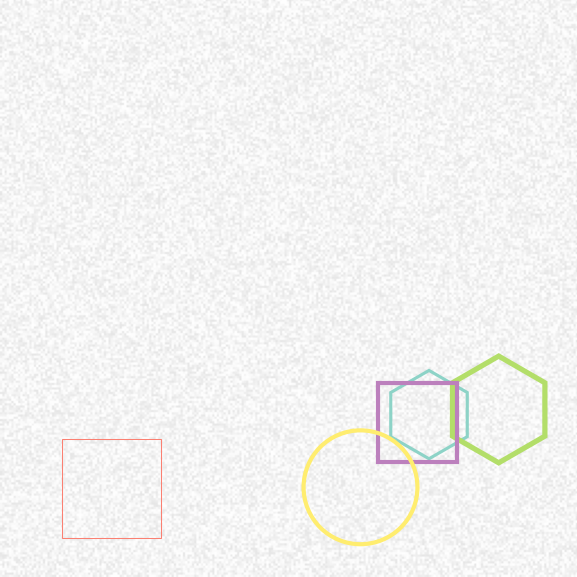[{"shape": "hexagon", "thickness": 1.5, "radius": 0.38, "center": [0.743, 0.281]}, {"shape": "square", "thickness": 0.5, "radius": 0.43, "center": [0.193, 0.154]}, {"shape": "hexagon", "thickness": 2.5, "radius": 0.46, "center": [0.864, 0.29]}, {"shape": "square", "thickness": 2, "radius": 0.34, "center": [0.723, 0.268]}, {"shape": "circle", "thickness": 2, "radius": 0.49, "center": [0.624, 0.155]}]